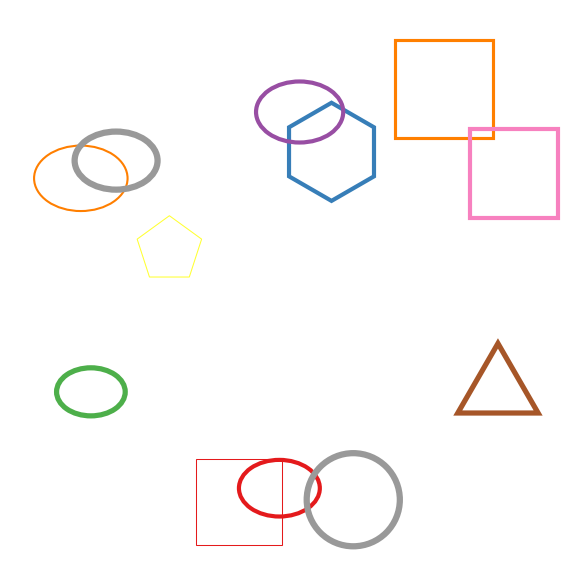[{"shape": "oval", "thickness": 2, "radius": 0.35, "center": [0.484, 0.154]}, {"shape": "square", "thickness": 0.5, "radius": 0.37, "center": [0.413, 0.13]}, {"shape": "hexagon", "thickness": 2, "radius": 0.42, "center": [0.574, 0.736]}, {"shape": "oval", "thickness": 2.5, "radius": 0.3, "center": [0.157, 0.321]}, {"shape": "oval", "thickness": 2, "radius": 0.38, "center": [0.519, 0.805]}, {"shape": "oval", "thickness": 1, "radius": 0.4, "center": [0.14, 0.69]}, {"shape": "square", "thickness": 1.5, "radius": 0.42, "center": [0.769, 0.845]}, {"shape": "pentagon", "thickness": 0.5, "radius": 0.29, "center": [0.293, 0.567]}, {"shape": "triangle", "thickness": 2.5, "radius": 0.4, "center": [0.862, 0.324]}, {"shape": "square", "thickness": 2, "radius": 0.38, "center": [0.89, 0.698]}, {"shape": "oval", "thickness": 3, "radius": 0.36, "center": [0.201, 0.721]}, {"shape": "circle", "thickness": 3, "radius": 0.4, "center": [0.612, 0.134]}]